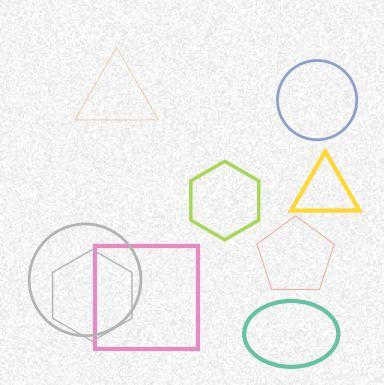[{"shape": "oval", "thickness": 3, "radius": 0.61, "center": [0.757, 0.133]}, {"shape": "pentagon", "thickness": 0.5, "radius": 0.53, "center": [0.768, 0.333]}, {"shape": "circle", "thickness": 2, "radius": 0.51, "center": [0.824, 0.74]}, {"shape": "square", "thickness": 3, "radius": 0.67, "center": [0.381, 0.228]}, {"shape": "hexagon", "thickness": 2.5, "radius": 0.51, "center": [0.584, 0.479]}, {"shape": "triangle", "thickness": 3, "radius": 0.51, "center": [0.845, 0.504]}, {"shape": "triangle", "thickness": 0.5, "radius": 0.63, "center": [0.303, 0.751]}, {"shape": "circle", "thickness": 2, "radius": 0.73, "center": [0.221, 0.273]}, {"shape": "hexagon", "thickness": 1, "radius": 0.6, "center": [0.24, 0.233]}]